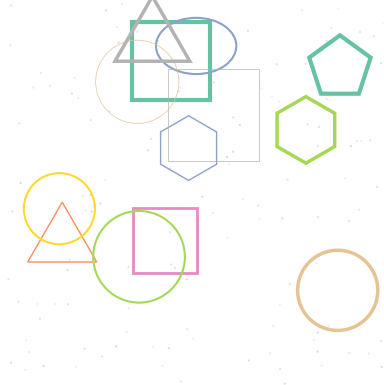[{"shape": "square", "thickness": 3, "radius": 0.51, "center": [0.444, 0.842]}, {"shape": "pentagon", "thickness": 3, "radius": 0.42, "center": [0.883, 0.824]}, {"shape": "triangle", "thickness": 1, "radius": 0.52, "center": [0.162, 0.371]}, {"shape": "hexagon", "thickness": 1, "radius": 0.42, "center": [0.49, 0.615]}, {"shape": "oval", "thickness": 1.5, "radius": 0.52, "center": [0.51, 0.881]}, {"shape": "square", "thickness": 2, "radius": 0.42, "center": [0.429, 0.375]}, {"shape": "hexagon", "thickness": 2.5, "radius": 0.43, "center": [0.794, 0.663]}, {"shape": "circle", "thickness": 1.5, "radius": 0.59, "center": [0.361, 0.333]}, {"shape": "circle", "thickness": 1.5, "radius": 0.46, "center": [0.154, 0.458]}, {"shape": "circle", "thickness": 0.5, "radius": 0.54, "center": [0.357, 0.787]}, {"shape": "circle", "thickness": 2.5, "radius": 0.52, "center": [0.877, 0.246]}, {"shape": "square", "thickness": 0.5, "radius": 0.59, "center": [0.554, 0.701]}, {"shape": "triangle", "thickness": 2.5, "radius": 0.56, "center": [0.396, 0.897]}]